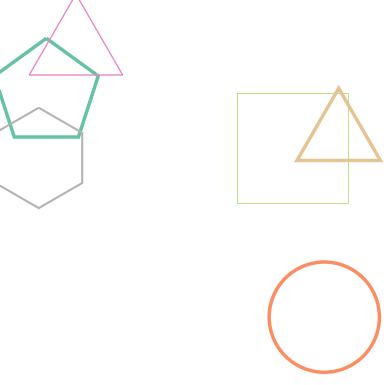[{"shape": "pentagon", "thickness": 2.5, "radius": 0.71, "center": [0.12, 0.759]}, {"shape": "circle", "thickness": 2.5, "radius": 0.72, "center": [0.842, 0.176]}, {"shape": "triangle", "thickness": 1, "radius": 0.7, "center": [0.197, 0.875]}, {"shape": "square", "thickness": 0.5, "radius": 0.72, "center": [0.759, 0.616]}, {"shape": "triangle", "thickness": 2.5, "radius": 0.63, "center": [0.88, 0.646]}, {"shape": "hexagon", "thickness": 1.5, "radius": 0.65, "center": [0.101, 0.59]}]